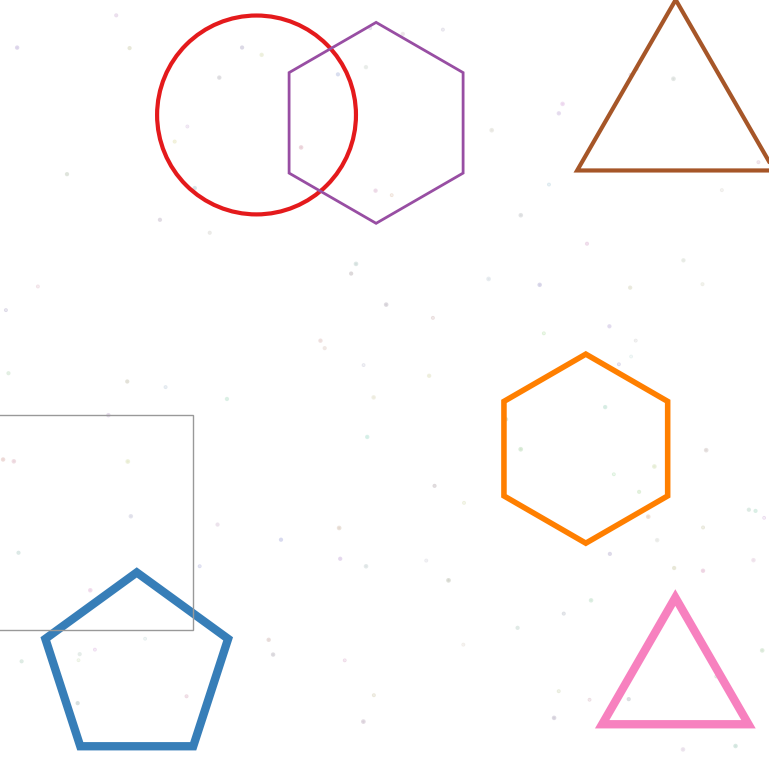[{"shape": "circle", "thickness": 1.5, "radius": 0.65, "center": [0.333, 0.851]}, {"shape": "pentagon", "thickness": 3, "radius": 0.62, "center": [0.178, 0.132]}, {"shape": "hexagon", "thickness": 1, "radius": 0.65, "center": [0.488, 0.84]}, {"shape": "hexagon", "thickness": 2, "radius": 0.61, "center": [0.761, 0.417]}, {"shape": "triangle", "thickness": 1.5, "radius": 0.74, "center": [0.878, 0.853]}, {"shape": "triangle", "thickness": 3, "radius": 0.55, "center": [0.877, 0.114]}, {"shape": "square", "thickness": 0.5, "radius": 0.7, "center": [0.111, 0.321]}]